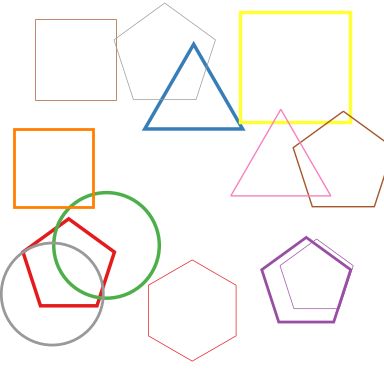[{"shape": "hexagon", "thickness": 0.5, "radius": 0.66, "center": [0.499, 0.193]}, {"shape": "pentagon", "thickness": 2.5, "radius": 0.62, "center": [0.178, 0.307]}, {"shape": "triangle", "thickness": 2.5, "radius": 0.73, "center": [0.503, 0.738]}, {"shape": "circle", "thickness": 2.5, "radius": 0.69, "center": [0.277, 0.363]}, {"shape": "pentagon", "thickness": 0.5, "radius": 0.5, "center": [0.822, 0.279]}, {"shape": "pentagon", "thickness": 2, "radius": 0.61, "center": [0.795, 0.262]}, {"shape": "square", "thickness": 2, "radius": 0.51, "center": [0.139, 0.564]}, {"shape": "square", "thickness": 2.5, "radius": 0.71, "center": [0.767, 0.826]}, {"shape": "pentagon", "thickness": 1, "radius": 0.69, "center": [0.892, 0.574]}, {"shape": "square", "thickness": 0.5, "radius": 0.53, "center": [0.197, 0.844]}, {"shape": "triangle", "thickness": 1, "radius": 0.75, "center": [0.729, 0.566]}, {"shape": "pentagon", "thickness": 0.5, "radius": 0.69, "center": [0.428, 0.854]}, {"shape": "circle", "thickness": 2, "radius": 0.66, "center": [0.136, 0.236]}]